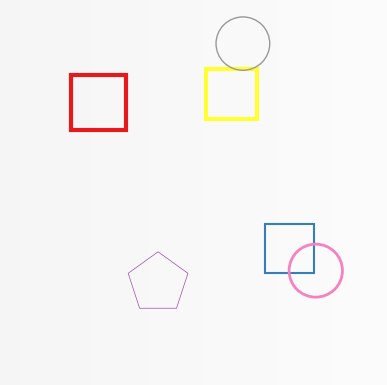[{"shape": "square", "thickness": 3, "radius": 0.36, "center": [0.254, 0.735]}, {"shape": "square", "thickness": 1.5, "radius": 0.32, "center": [0.746, 0.355]}, {"shape": "pentagon", "thickness": 0.5, "radius": 0.41, "center": [0.408, 0.265]}, {"shape": "square", "thickness": 3, "radius": 0.33, "center": [0.598, 0.755]}, {"shape": "circle", "thickness": 2, "radius": 0.34, "center": [0.815, 0.297]}, {"shape": "circle", "thickness": 1, "radius": 0.35, "center": [0.627, 0.887]}]